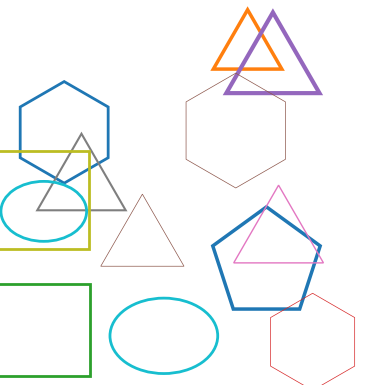[{"shape": "hexagon", "thickness": 2, "radius": 0.66, "center": [0.167, 0.656]}, {"shape": "pentagon", "thickness": 2.5, "radius": 0.73, "center": [0.692, 0.316]}, {"shape": "triangle", "thickness": 2.5, "radius": 0.51, "center": [0.643, 0.872]}, {"shape": "square", "thickness": 2, "radius": 0.6, "center": [0.113, 0.143]}, {"shape": "hexagon", "thickness": 0.5, "radius": 0.63, "center": [0.812, 0.112]}, {"shape": "triangle", "thickness": 3, "radius": 0.7, "center": [0.709, 0.828]}, {"shape": "triangle", "thickness": 0.5, "radius": 0.62, "center": [0.37, 0.371]}, {"shape": "hexagon", "thickness": 0.5, "radius": 0.75, "center": [0.612, 0.661]}, {"shape": "triangle", "thickness": 1, "radius": 0.67, "center": [0.724, 0.384]}, {"shape": "triangle", "thickness": 1.5, "radius": 0.66, "center": [0.212, 0.52]}, {"shape": "square", "thickness": 2, "radius": 0.63, "center": [0.105, 0.481]}, {"shape": "oval", "thickness": 2, "radius": 0.56, "center": [0.114, 0.451]}, {"shape": "oval", "thickness": 2, "radius": 0.7, "center": [0.426, 0.128]}]